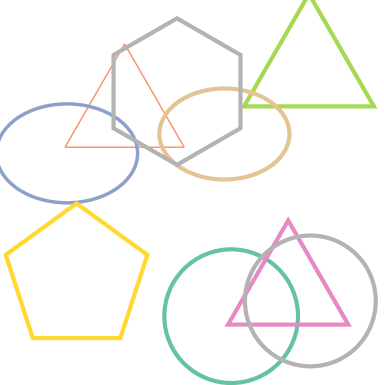[{"shape": "circle", "thickness": 3, "radius": 0.87, "center": [0.6, 0.179]}, {"shape": "triangle", "thickness": 1, "radius": 0.89, "center": [0.324, 0.707]}, {"shape": "oval", "thickness": 2.5, "radius": 0.92, "center": [0.174, 0.602]}, {"shape": "triangle", "thickness": 3, "radius": 0.9, "center": [0.748, 0.247]}, {"shape": "triangle", "thickness": 3, "radius": 0.97, "center": [0.803, 0.821]}, {"shape": "pentagon", "thickness": 3, "radius": 0.97, "center": [0.199, 0.278]}, {"shape": "oval", "thickness": 3, "radius": 0.84, "center": [0.583, 0.652]}, {"shape": "circle", "thickness": 3, "radius": 0.85, "center": [0.806, 0.218]}, {"shape": "hexagon", "thickness": 3, "radius": 0.95, "center": [0.46, 0.762]}]